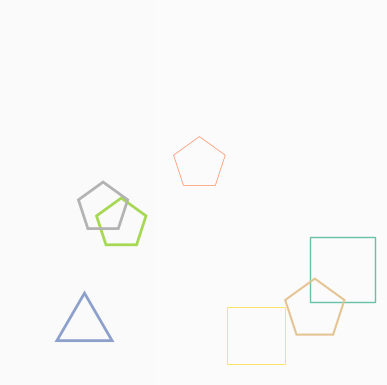[{"shape": "square", "thickness": 1, "radius": 0.42, "center": [0.884, 0.3]}, {"shape": "pentagon", "thickness": 0.5, "radius": 0.35, "center": [0.515, 0.575]}, {"shape": "triangle", "thickness": 2, "radius": 0.41, "center": [0.218, 0.156]}, {"shape": "pentagon", "thickness": 2, "radius": 0.34, "center": [0.313, 0.419]}, {"shape": "square", "thickness": 0.5, "radius": 0.37, "center": [0.66, 0.128]}, {"shape": "pentagon", "thickness": 1.5, "radius": 0.4, "center": [0.812, 0.196]}, {"shape": "pentagon", "thickness": 2, "radius": 0.33, "center": [0.266, 0.46]}]